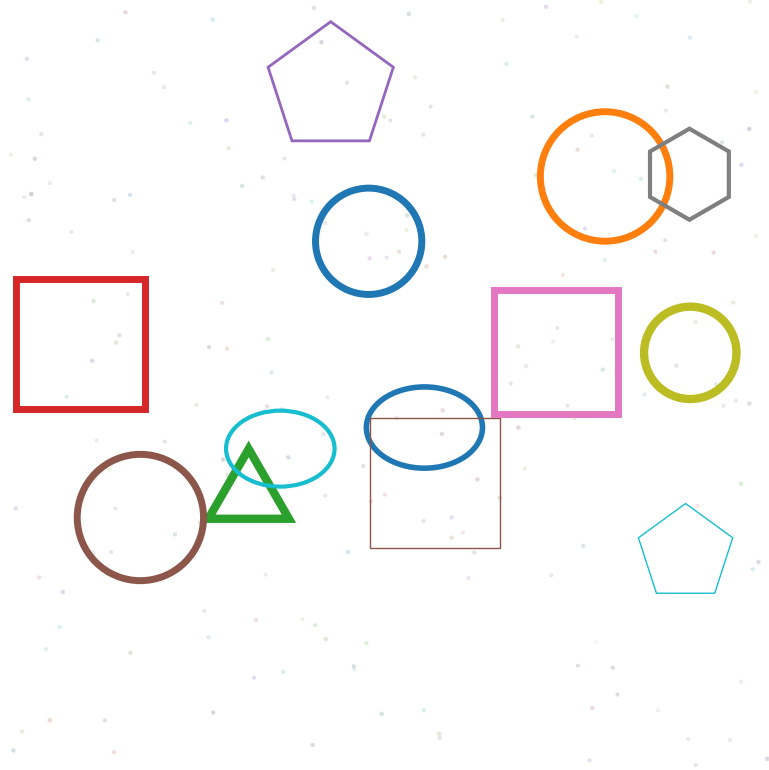[{"shape": "circle", "thickness": 2.5, "radius": 0.35, "center": [0.479, 0.687]}, {"shape": "oval", "thickness": 2, "radius": 0.38, "center": [0.551, 0.445]}, {"shape": "circle", "thickness": 2.5, "radius": 0.42, "center": [0.786, 0.771]}, {"shape": "triangle", "thickness": 3, "radius": 0.3, "center": [0.323, 0.356]}, {"shape": "square", "thickness": 2.5, "radius": 0.42, "center": [0.104, 0.553]}, {"shape": "pentagon", "thickness": 1, "radius": 0.43, "center": [0.429, 0.886]}, {"shape": "circle", "thickness": 2.5, "radius": 0.41, "center": [0.182, 0.328]}, {"shape": "square", "thickness": 0.5, "radius": 0.42, "center": [0.565, 0.373]}, {"shape": "square", "thickness": 2.5, "radius": 0.4, "center": [0.722, 0.543]}, {"shape": "hexagon", "thickness": 1.5, "radius": 0.3, "center": [0.895, 0.774]}, {"shape": "circle", "thickness": 3, "radius": 0.3, "center": [0.896, 0.542]}, {"shape": "pentagon", "thickness": 0.5, "radius": 0.32, "center": [0.89, 0.282]}, {"shape": "oval", "thickness": 1.5, "radius": 0.35, "center": [0.364, 0.417]}]